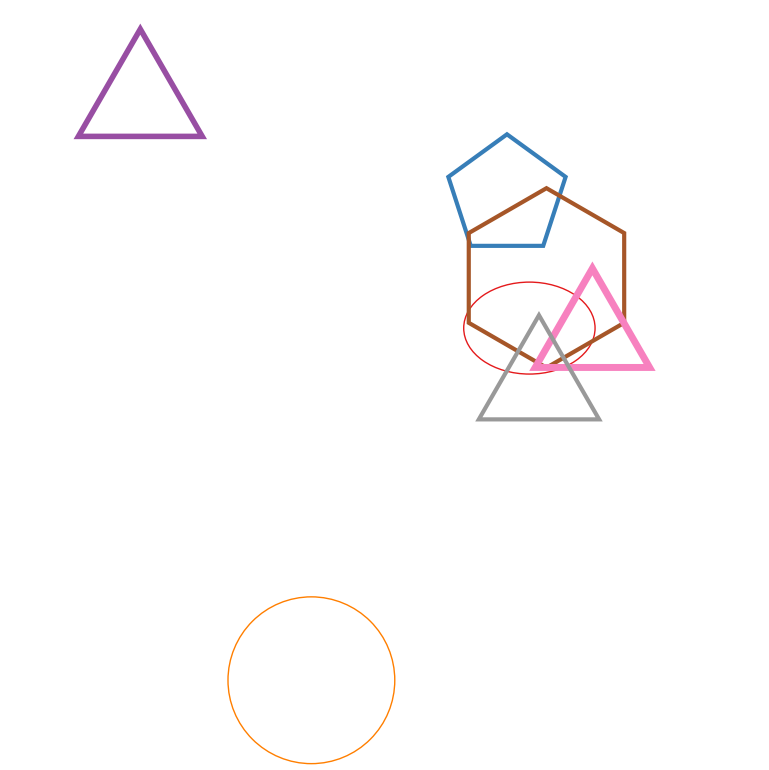[{"shape": "oval", "thickness": 0.5, "radius": 0.43, "center": [0.688, 0.574]}, {"shape": "pentagon", "thickness": 1.5, "radius": 0.4, "center": [0.658, 0.746]}, {"shape": "triangle", "thickness": 2, "radius": 0.46, "center": [0.182, 0.869]}, {"shape": "circle", "thickness": 0.5, "radius": 0.54, "center": [0.404, 0.117]}, {"shape": "hexagon", "thickness": 1.5, "radius": 0.58, "center": [0.71, 0.639]}, {"shape": "triangle", "thickness": 2.5, "radius": 0.43, "center": [0.769, 0.566]}, {"shape": "triangle", "thickness": 1.5, "radius": 0.45, "center": [0.7, 0.5]}]